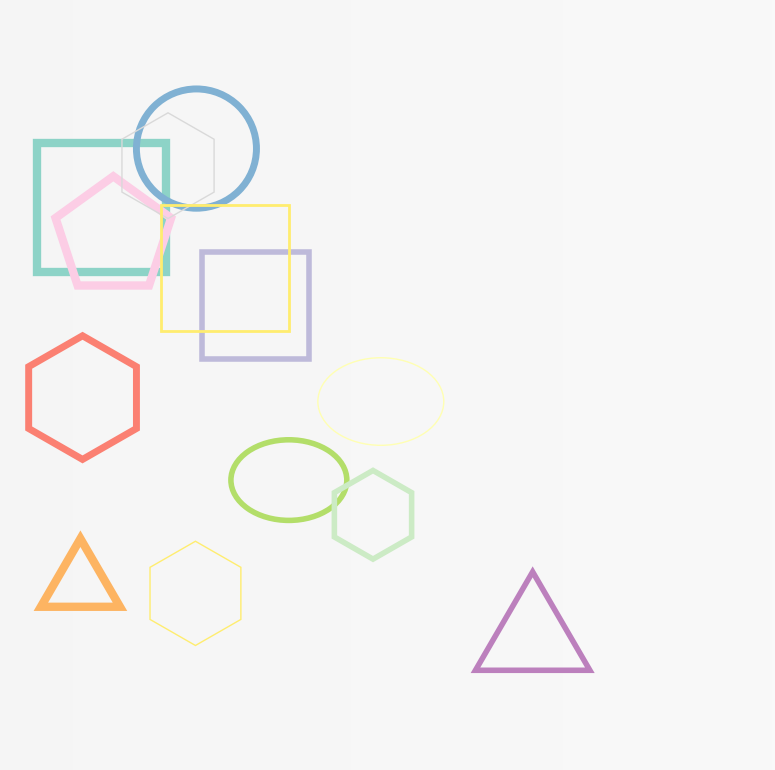[{"shape": "square", "thickness": 3, "radius": 0.42, "center": [0.131, 0.73]}, {"shape": "oval", "thickness": 0.5, "radius": 0.41, "center": [0.491, 0.479]}, {"shape": "square", "thickness": 2, "radius": 0.35, "center": [0.329, 0.603]}, {"shape": "hexagon", "thickness": 2.5, "radius": 0.4, "center": [0.107, 0.484]}, {"shape": "circle", "thickness": 2.5, "radius": 0.39, "center": [0.253, 0.807]}, {"shape": "triangle", "thickness": 3, "radius": 0.29, "center": [0.104, 0.241]}, {"shape": "oval", "thickness": 2, "radius": 0.37, "center": [0.373, 0.376]}, {"shape": "pentagon", "thickness": 3, "radius": 0.39, "center": [0.146, 0.693]}, {"shape": "hexagon", "thickness": 0.5, "radius": 0.34, "center": [0.217, 0.785]}, {"shape": "triangle", "thickness": 2, "radius": 0.43, "center": [0.687, 0.172]}, {"shape": "hexagon", "thickness": 2, "radius": 0.29, "center": [0.481, 0.331]}, {"shape": "square", "thickness": 1, "radius": 0.41, "center": [0.29, 0.652]}, {"shape": "hexagon", "thickness": 0.5, "radius": 0.34, "center": [0.252, 0.229]}]